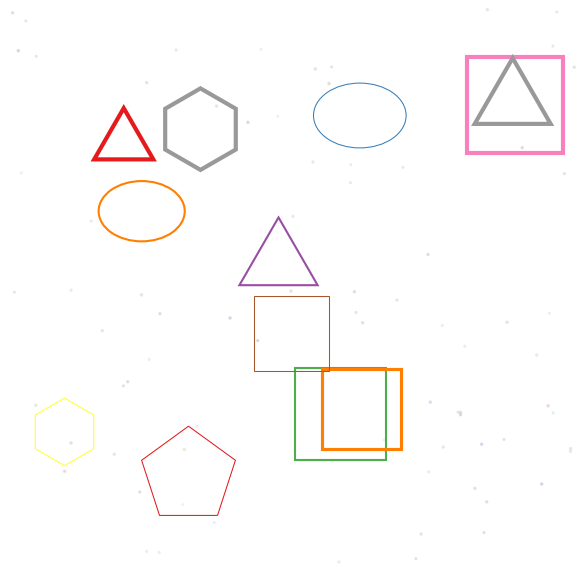[{"shape": "triangle", "thickness": 2, "radius": 0.3, "center": [0.214, 0.753]}, {"shape": "pentagon", "thickness": 0.5, "radius": 0.43, "center": [0.326, 0.176]}, {"shape": "oval", "thickness": 0.5, "radius": 0.4, "center": [0.623, 0.799]}, {"shape": "square", "thickness": 1, "radius": 0.4, "center": [0.59, 0.282]}, {"shape": "triangle", "thickness": 1, "radius": 0.39, "center": [0.482, 0.544]}, {"shape": "oval", "thickness": 1, "radius": 0.37, "center": [0.245, 0.633]}, {"shape": "square", "thickness": 1.5, "radius": 0.34, "center": [0.626, 0.291]}, {"shape": "hexagon", "thickness": 0.5, "radius": 0.29, "center": [0.112, 0.251]}, {"shape": "square", "thickness": 0.5, "radius": 0.33, "center": [0.505, 0.421]}, {"shape": "square", "thickness": 2, "radius": 0.42, "center": [0.892, 0.817]}, {"shape": "triangle", "thickness": 2, "radius": 0.38, "center": [0.888, 0.823]}, {"shape": "hexagon", "thickness": 2, "radius": 0.35, "center": [0.347, 0.776]}]